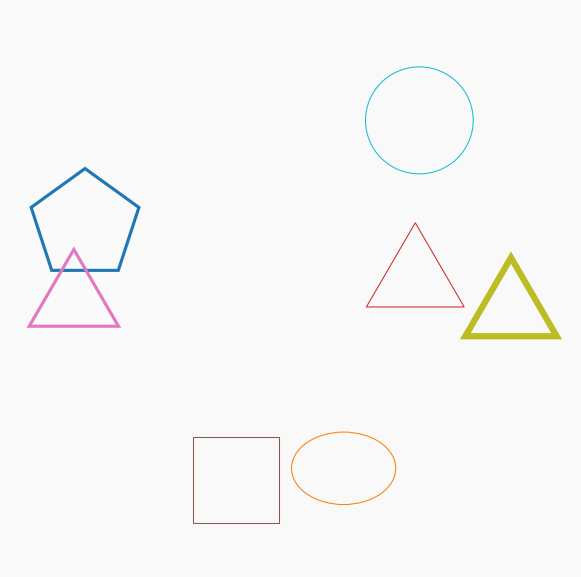[{"shape": "pentagon", "thickness": 1.5, "radius": 0.49, "center": [0.146, 0.61]}, {"shape": "oval", "thickness": 0.5, "radius": 0.45, "center": [0.591, 0.188]}, {"shape": "triangle", "thickness": 0.5, "radius": 0.49, "center": [0.714, 0.516]}, {"shape": "square", "thickness": 0.5, "radius": 0.37, "center": [0.405, 0.168]}, {"shape": "triangle", "thickness": 1.5, "radius": 0.44, "center": [0.127, 0.479]}, {"shape": "triangle", "thickness": 3, "radius": 0.45, "center": [0.879, 0.462]}, {"shape": "circle", "thickness": 0.5, "radius": 0.46, "center": [0.721, 0.791]}]